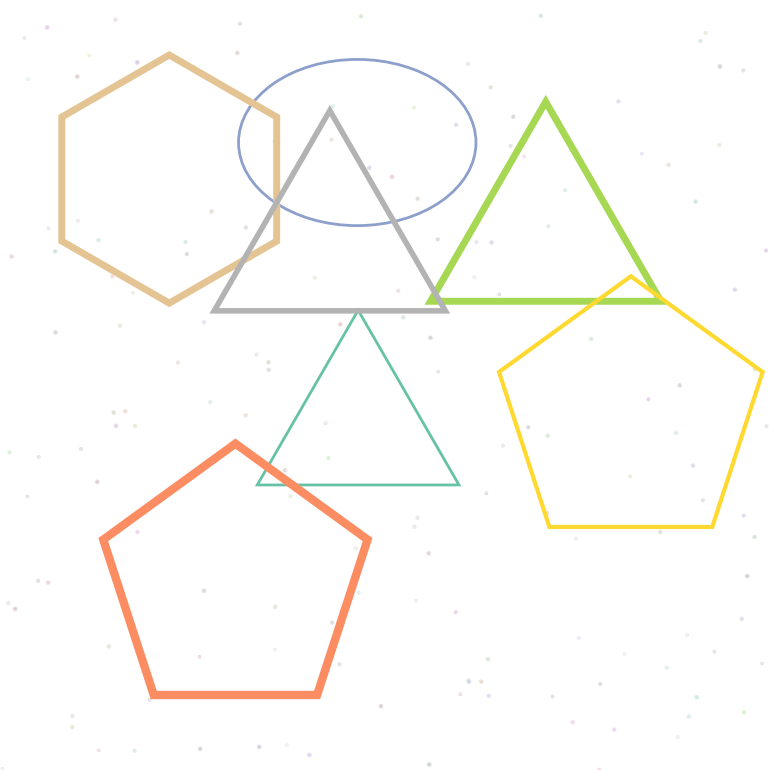[{"shape": "triangle", "thickness": 1, "radius": 0.76, "center": [0.465, 0.446]}, {"shape": "pentagon", "thickness": 3, "radius": 0.9, "center": [0.306, 0.243]}, {"shape": "oval", "thickness": 1, "radius": 0.77, "center": [0.464, 0.815]}, {"shape": "triangle", "thickness": 2.5, "radius": 0.86, "center": [0.709, 0.695]}, {"shape": "pentagon", "thickness": 1.5, "radius": 0.9, "center": [0.819, 0.461]}, {"shape": "hexagon", "thickness": 2.5, "radius": 0.81, "center": [0.22, 0.767]}, {"shape": "triangle", "thickness": 2, "radius": 0.87, "center": [0.428, 0.683]}]